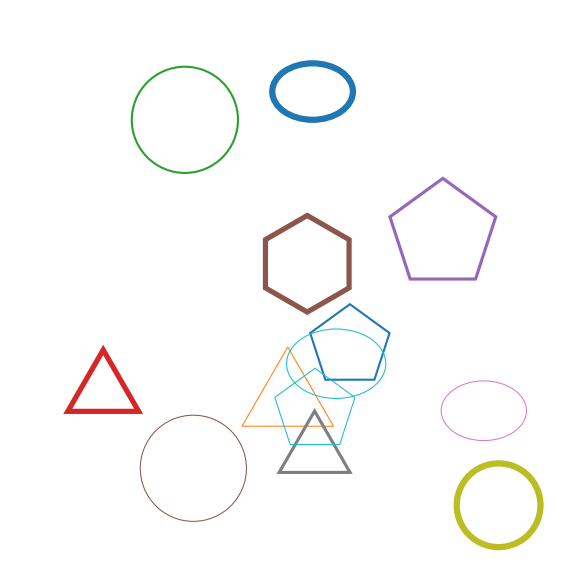[{"shape": "oval", "thickness": 3, "radius": 0.35, "center": [0.541, 0.841]}, {"shape": "pentagon", "thickness": 1, "radius": 0.36, "center": [0.606, 0.4]}, {"shape": "triangle", "thickness": 0.5, "radius": 0.46, "center": [0.498, 0.307]}, {"shape": "circle", "thickness": 1, "radius": 0.46, "center": [0.32, 0.792]}, {"shape": "triangle", "thickness": 2.5, "radius": 0.35, "center": [0.179, 0.322]}, {"shape": "pentagon", "thickness": 1.5, "radius": 0.48, "center": [0.767, 0.594]}, {"shape": "hexagon", "thickness": 2.5, "radius": 0.42, "center": [0.532, 0.542]}, {"shape": "circle", "thickness": 0.5, "radius": 0.46, "center": [0.335, 0.188]}, {"shape": "oval", "thickness": 0.5, "radius": 0.37, "center": [0.838, 0.288]}, {"shape": "triangle", "thickness": 1.5, "radius": 0.35, "center": [0.545, 0.217]}, {"shape": "circle", "thickness": 3, "radius": 0.36, "center": [0.863, 0.124]}, {"shape": "pentagon", "thickness": 0.5, "radius": 0.36, "center": [0.545, 0.288]}, {"shape": "oval", "thickness": 0.5, "radius": 0.43, "center": [0.582, 0.369]}]